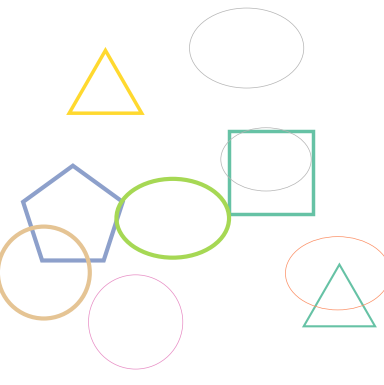[{"shape": "triangle", "thickness": 1.5, "radius": 0.54, "center": [0.882, 0.206]}, {"shape": "square", "thickness": 2.5, "radius": 0.54, "center": [0.704, 0.551]}, {"shape": "oval", "thickness": 0.5, "radius": 0.68, "center": [0.877, 0.29]}, {"shape": "pentagon", "thickness": 3, "radius": 0.68, "center": [0.189, 0.434]}, {"shape": "circle", "thickness": 0.5, "radius": 0.61, "center": [0.352, 0.164]}, {"shape": "oval", "thickness": 3, "radius": 0.73, "center": [0.449, 0.433]}, {"shape": "triangle", "thickness": 2.5, "radius": 0.54, "center": [0.274, 0.76]}, {"shape": "circle", "thickness": 3, "radius": 0.6, "center": [0.114, 0.292]}, {"shape": "oval", "thickness": 0.5, "radius": 0.59, "center": [0.691, 0.586]}, {"shape": "oval", "thickness": 0.5, "radius": 0.74, "center": [0.641, 0.875]}]